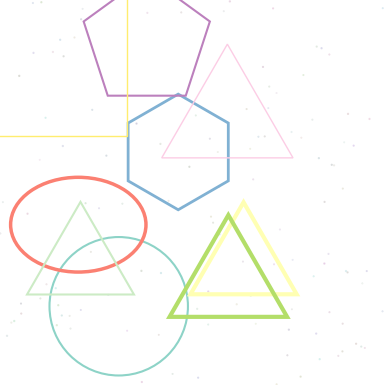[{"shape": "circle", "thickness": 1.5, "radius": 0.9, "center": [0.308, 0.205]}, {"shape": "triangle", "thickness": 3, "radius": 0.8, "center": [0.633, 0.315]}, {"shape": "oval", "thickness": 2.5, "radius": 0.88, "center": [0.203, 0.416]}, {"shape": "hexagon", "thickness": 2, "radius": 0.75, "center": [0.463, 0.605]}, {"shape": "triangle", "thickness": 3, "radius": 0.88, "center": [0.593, 0.265]}, {"shape": "triangle", "thickness": 1, "radius": 0.98, "center": [0.591, 0.688]}, {"shape": "pentagon", "thickness": 1.5, "radius": 0.86, "center": [0.381, 0.891]}, {"shape": "triangle", "thickness": 1.5, "radius": 0.8, "center": [0.209, 0.315]}, {"shape": "square", "thickness": 1, "radius": 1.0, "center": [0.131, 0.846]}]